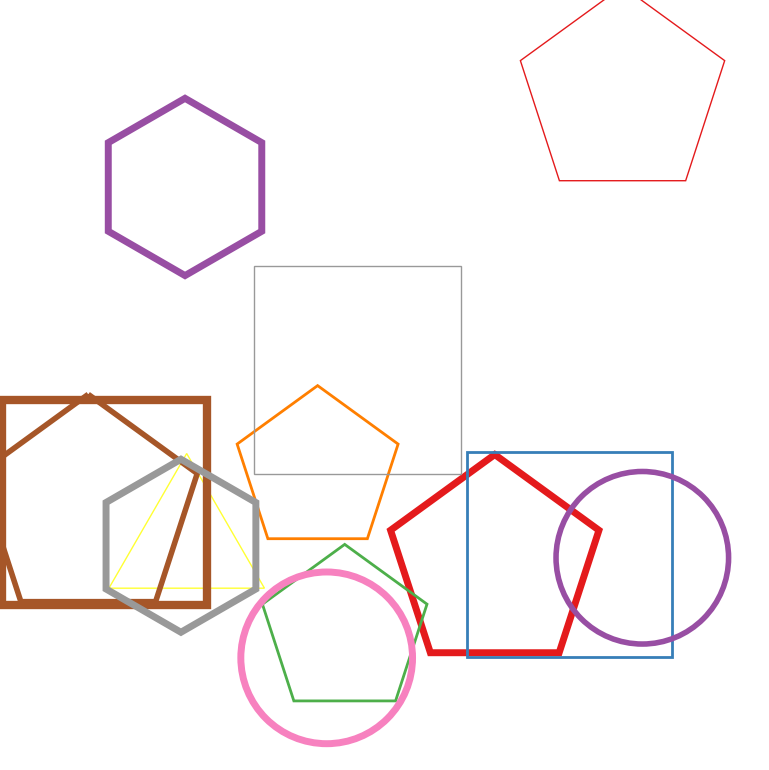[{"shape": "pentagon", "thickness": 2.5, "radius": 0.71, "center": [0.643, 0.267]}, {"shape": "pentagon", "thickness": 0.5, "radius": 0.7, "center": [0.808, 0.878]}, {"shape": "square", "thickness": 1, "radius": 0.67, "center": [0.74, 0.28]}, {"shape": "pentagon", "thickness": 1, "radius": 0.56, "center": [0.448, 0.181]}, {"shape": "circle", "thickness": 2, "radius": 0.56, "center": [0.834, 0.276]}, {"shape": "hexagon", "thickness": 2.5, "radius": 0.58, "center": [0.24, 0.757]}, {"shape": "pentagon", "thickness": 1, "radius": 0.55, "center": [0.412, 0.389]}, {"shape": "triangle", "thickness": 0.5, "radius": 0.58, "center": [0.242, 0.294]}, {"shape": "square", "thickness": 3, "radius": 0.67, "center": [0.136, 0.347]}, {"shape": "pentagon", "thickness": 2, "radius": 0.74, "center": [0.115, 0.339]}, {"shape": "circle", "thickness": 2.5, "radius": 0.56, "center": [0.424, 0.146]}, {"shape": "square", "thickness": 0.5, "radius": 0.67, "center": [0.464, 0.519]}, {"shape": "hexagon", "thickness": 2.5, "radius": 0.56, "center": [0.235, 0.291]}]